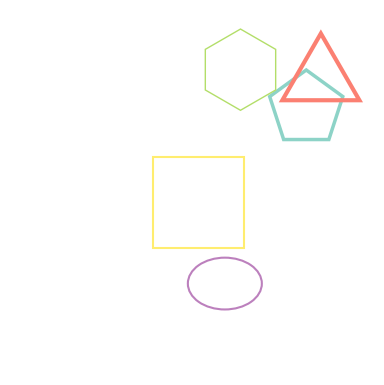[{"shape": "pentagon", "thickness": 2.5, "radius": 0.5, "center": [0.795, 0.718]}, {"shape": "triangle", "thickness": 3, "radius": 0.58, "center": [0.833, 0.797]}, {"shape": "hexagon", "thickness": 1, "radius": 0.53, "center": [0.625, 0.819]}, {"shape": "oval", "thickness": 1.5, "radius": 0.48, "center": [0.584, 0.263]}, {"shape": "square", "thickness": 1.5, "radius": 0.59, "center": [0.516, 0.475]}]